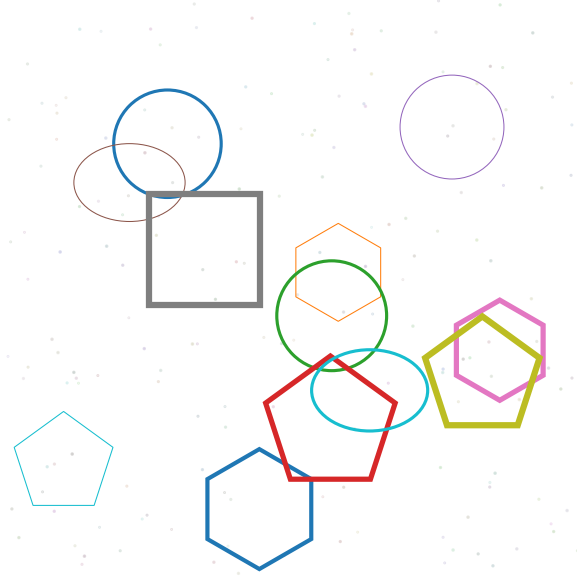[{"shape": "hexagon", "thickness": 2, "radius": 0.52, "center": [0.449, 0.118]}, {"shape": "circle", "thickness": 1.5, "radius": 0.47, "center": [0.29, 0.75]}, {"shape": "hexagon", "thickness": 0.5, "radius": 0.42, "center": [0.586, 0.528]}, {"shape": "circle", "thickness": 1.5, "radius": 0.48, "center": [0.574, 0.452]}, {"shape": "pentagon", "thickness": 2.5, "radius": 0.59, "center": [0.572, 0.265]}, {"shape": "circle", "thickness": 0.5, "radius": 0.45, "center": [0.783, 0.779]}, {"shape": "oval", "thickness": 0.5, "radius": 0.48, "center": [0.224, 0.683]}, {"shape": "hexagon", "thickness": 2.5, "radius": 0.43, "center": [0.865, 0.393]}, {"shape": "square", "thickness": 3, "radius": 0.48, "center": [0.353, 0.567]}, {"shape": "pentagon", "thickness": 3, "radius": 0.52, "center": [0.835, 0.347]}, {"shape": "pentagon", "thickness": 0.5, "radius": 0.45, "center": [0.11, 0.197]}, {"shape": "oval", "thickness": 1.5, "radius": 0.5, "center": [0.64, 0.323]}]